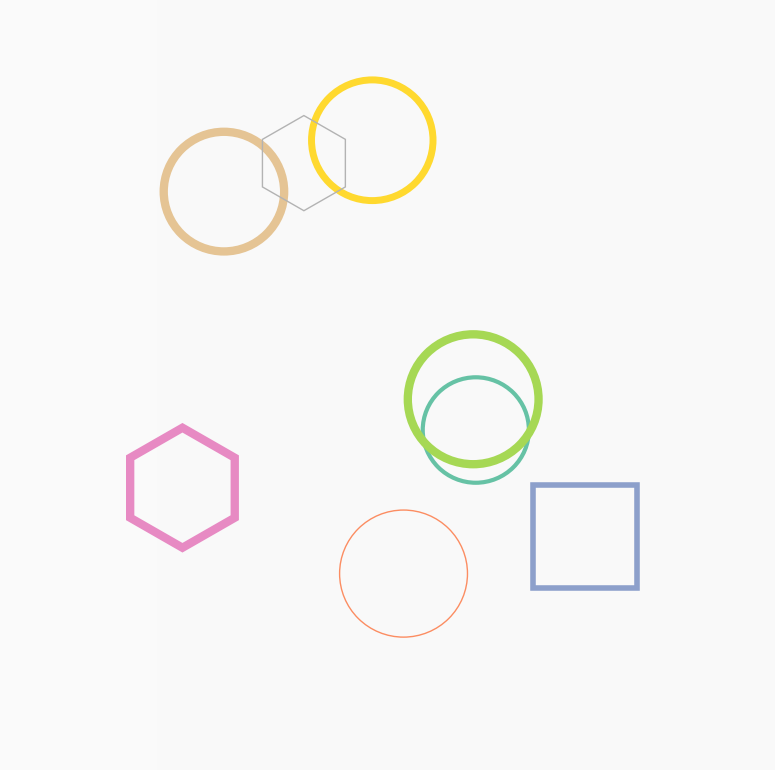[{"shape": "circle", "thickness": 1.5, "radius": 0.34, "center": [0.614, 0.442]}, {"shape": "circle", "thickness": 0.5, "radius": 0.41, "center": [0.521, 0.255]}, {"shape": "square", "thickness": 2, "radius": 0.34, "center": [0.755, 0.304]}, {"shape": "hexagon", "thickness": 3, "radius": 0.39, "center": [0.235, 0.367]}, {"shape": "circle", "thickness": 3, "radius": 0.42, "center": [0.611, 0.481]}, {"shape": "circle", "thickness": 2.5, "radius": 0.39, "center": [0.48, 0.818]}, {"shape": "circle", "thickness": 3, "radius": 0.39, "center": [0.289, 0.751]}, {"shape": "hexagon", "thickness": 0.5, "radius": 0.31, "center": [0.392, 0.788]}]